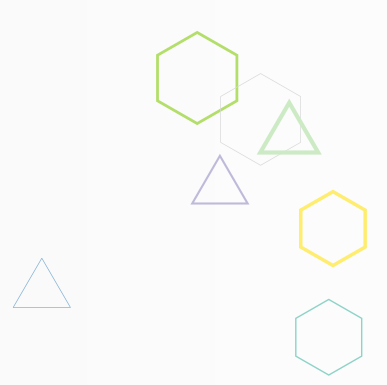[{"shape": "hexagon", "thickness": 1, "radius": 0.49, "center": [0.848, 0.124]}, {"shape": "triangle", "thickness": 1.5, "radius": 0.41, "center": [0.568, 0.513]}, {"shape": "triangle", "thickness": 0.5, "radius": 0.43, "center": [0.108, 0.244]}, {"shape": "hexagon", "thickness": 2, "radius": 0.59, "center": [0.509, 0.797]}, {"shape": "hexagon", "thickness": 0.5, "radius": 0.6, "center": [0.673, 0.69]}, {"shape": "triangle", "thickness": 3, "radius": 0.43, "center": [0.746, 0.647]}, {"shape": "hexagon", "thickness": 2.5, "radius": 0.48, "center": [0.859, 0.406]}]